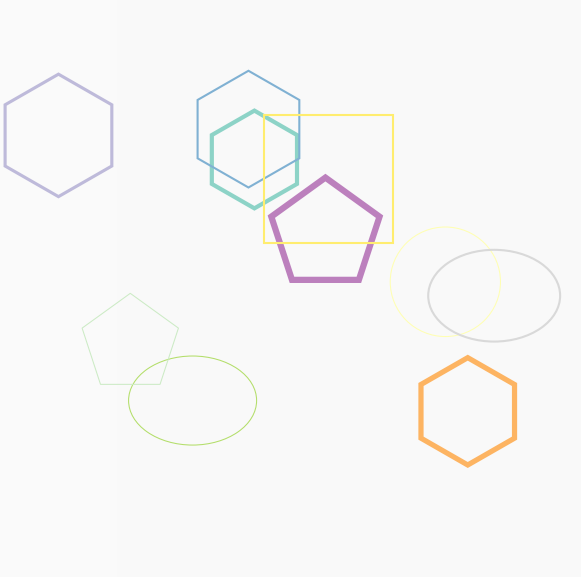[{"shape": "hexagon", "thickness": 2, "radius": 0.42, "center": [0.438, 0.723]}, {"shape": "circle", "thickness": 0.5, "radius": 0.47, "center": [0.766, 0.511]}, {"shape": "hexagon", "thickness": 1.5, "radius": 0.53, "center": [0.101, 0.765]}, {"shape": "hexagon", "thickness": 1, "radius": 0.51, "center": [0.427, 0.776]}, {"shape": "hexagon", "thickness": 2.5, "radius": 0.46, "center": [0.805, 0.287]}, {"shape": "oval", "thickness": 0.5, "radius": 0.55, "center": [0.331, 0.306]}, {"shape": "oval", "thickness": 1, "radius": 0.57, "center": [0.85, 0.487]}, {"shape": "pentagon", "thickness": 3, "radius": 0.49, "center": [0.56, 0.594]}, {"shape": "pentagon", "thickness": 0.5, "radius": 0.44, "center": [0.224, 0.404]}, {"shape": "square", "thickness": 1, "radius": 0.55, "center": [0.566, 0.689]}]